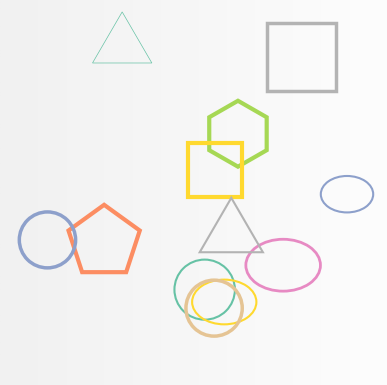[{"shape": "triangle", "thickness": 0.5, "radius": 0.44, "center": [0.315, 0.881]}, {"shape": "circle", "thickness": 1.5, "radius": 0.39, "center": [0.528, 0.248]}, {"shape": "pentagon", "thickness": 3, "radius": 0.48, "center": [0.269, 0.371]}, {"shape": "circle", "thickness": 2.5, "radius": 0.36, "center": [0.122, 0.377]}, {"shape": "oval", "thickness": 1.5, "radius": 0.34, "center": [0.895, 0.496]}, {"shape": "oval", "thickness": 2, "radius": 0.48, "center": [0.731, 0.311]}, {"shape": "hexagon", "thickness": 3, "radius": 0.43, "center": [0.614, 0.653]}, {"shape": "oval", "thickness": 1.5, "radius": 0.41, "center": [0.579, 0.216]}, {"shape": "square", "thickness": 3, "radius": 0.35, "center": [0.555, 0.559]}, {"shape": "circle", "thickness": 2.5, "radius": 0.36, "center": [0.553, 0.2]}, {"shape": "square", "thickness": 2.5, "radius": 0.44, "center": [0.778, 0.852]}, {"shape": "triangle", "thickness": 1.5, "radius": 0.47, "center": [0.597, 0.392]}]